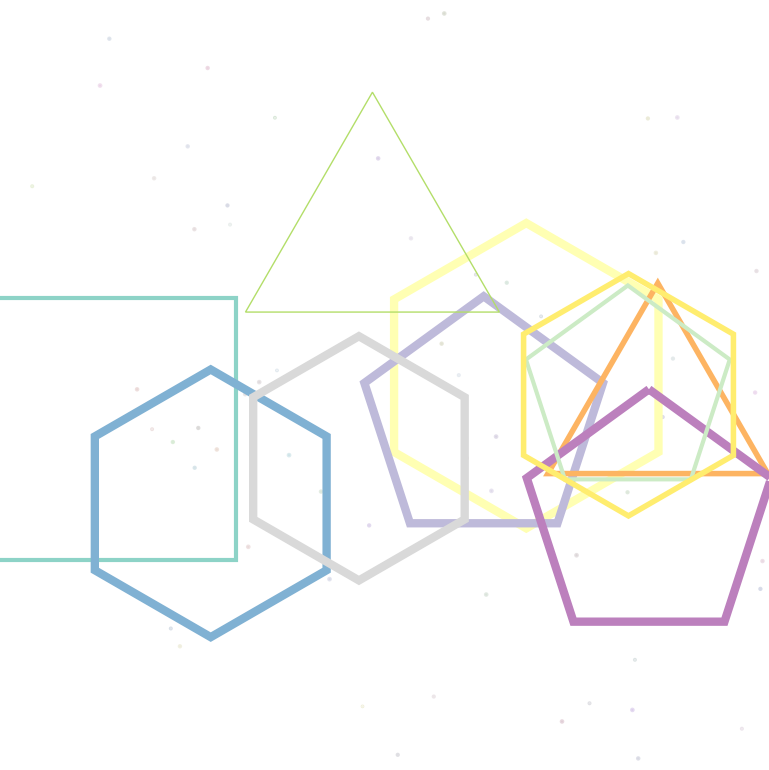[{"shape": "square", "thickness": 1.5, "radius": 0.85, "center": [0.137, 0.443]}, {"shape": "hexagon", "thickness": 3, "radius": 0.99, "center": [0.683, 0.512]}, {"shape": "pentagon", "thickness": 3, "radius": 0.81, "center": [0.628, 0.452]}, {"shape": "hexagon", "thickness": 3, "radius": 0.87, "center": [0.274, 0.346]}, {"shape": "triangle", "thickness": 2, "radius": 0.82, "center": [0.854, 0.467]}, {"shape": "triangle", "thickness": 0.5, "radius": 0.95, "center": [0.484, 0.69]}, {"shape": "hexagon", "thickness": 3, "radius": 0.79, "center": [0.466, 0.405]}, {"shape": "pentagon", "thickness": 3, "radius": 0.83, "center": [0.843, 0.328]}, {"shape": "pentagon", "thickness": 1.5, "radius": 0.7, "center": [0.815, 0.49]}, {"shape": "hexagon", "thickness": 2, "radius": 0.79, "center": [0.816, 0.487]}]